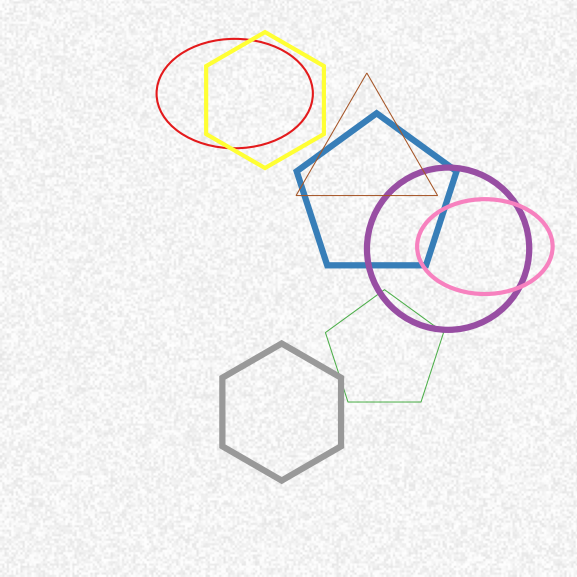[{"shape": "oval", "thickness": 1, "radius": 0.68, "center": [0.406, 0.837]}, {"shape": "pentagon", "thickness": 3, "radius": 0.73, "center": [0.652, 0.657]}, {"shape": "pentagon", "thickness": 0.5, "radius": 0.54, "center": [0.666, 0.39]}, {"shape": "circle", "thickness": 3, "radius": 0.7, "center": [0.776, 0.568]}, {"shape": "hexagon", "thickness": 2, "radius": 0.59, "center": [0.459, 0.826]}, {"shape": "triangle", "thickness": 0.5, "radius": 0.71, "center": [0.635, 0.731]}, {"shape": "oval", "thickness": 2, "radius": 0.59, "center": [0.84, 0.572]}, {"shape": "hexagon", "thickness": 3, "radius": 0.59, "center": [0.488, 0.286]}]